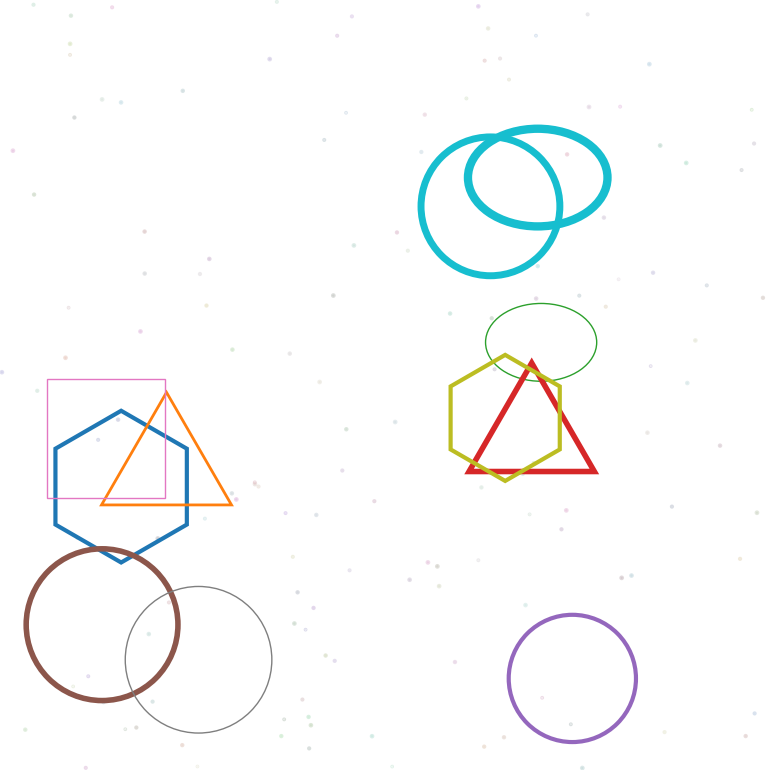[{"shape": "hexagon", "thickness": 1.5, "radius": 0.49, "center": [0.157, 0.368]}, {"shape": "triangle", "thickness": 1, "radius": 0.49, "center": [0.216, 0.393]}, {"shape": "oval", "thickness": 0.5, "radius": 0.36, "center": [0.703, 0.555]}, {"shape": "triangle", "thickness": 2, "radius": 0.47, "center": [0.691, 0.435]}, {"shape": "circle", "thickness": 1.5, "radius": 0.41, "center": [0.743, 0.119]}, {"shape": "circle", "thickness": 2, "radius": 0.49, "center": [0.133, 0.189]}, {"shape": "square", "thickness": 0.5, "radius": 0.38, "center": [0.137, 0.43]}, {"shape": "circle", "thickness": 0.5, "radius": 0.48, "center": [0.258, 0.143]}, {"shape": "hexagon", "thickness": 1.5, "radius": 0.41, "center": [0.656, 0.457]}, {"shape": "circle", "thickness": 2.5, "radius": 0.45, "center": [0.637, 0.732]}, {"shape": "oval", "thickness": 3, "radius": 0.45, "center": [0.698, 0.769]}]